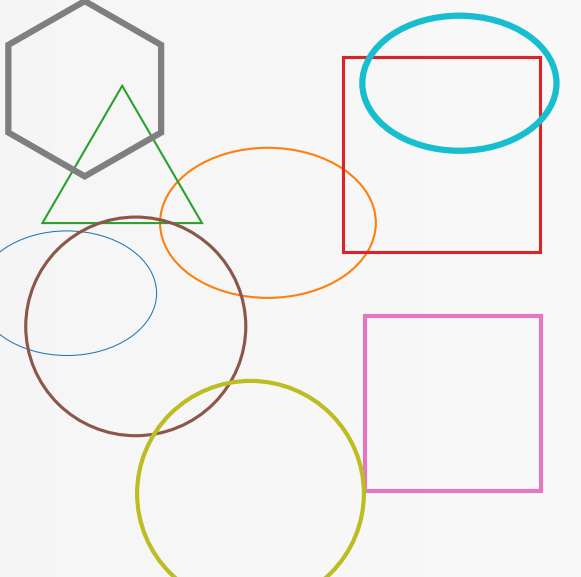[{"shape": "oval", "thickness": 0.5, "radius": 0.77, "center": [0.115, 0.491]}, {"shape": "oval", "thickness": 1, "radius": 0.93, "center": [0.461, 0.613]}, {"shape": "triangle", "thickness": 1, "radius": 0.79, "center": [0.21, 0.692]}, {"shape": "square", "thickness": 1.5, "radius": 0.85, "center": [0.759, 0.732]}, {"shape": "circle", "thickness": 1.5, "radius": 0.95, "center": [0.234, 0.434]}, {"shape": "square", "thickness": 2, "radius": 0.76, "center": [0.779, 0.301]}, {"shape": "hexagon", "thickness": 3, "radius": 0.76, "center": [0.146, 0.846]}, {"shape": "circle", "thickness": 2, "radius": 0.98, "center": [0.431, 0.144]}, {"shape": "oval", "thickness": 3, "radius": 0.84, "center": [0.79, 0.855]}]